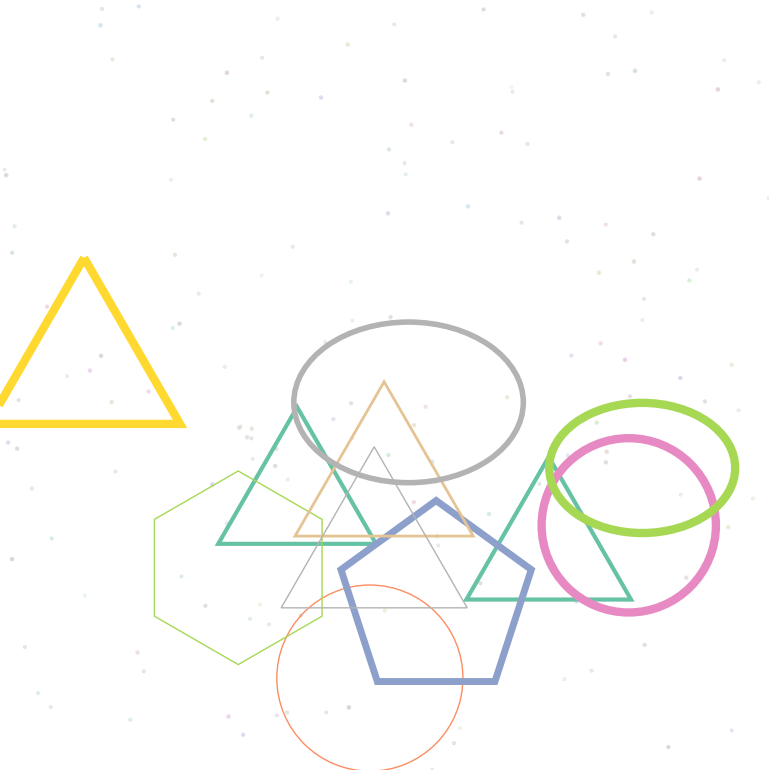[{"shape": "triangle", "thickness": 1.5, "radius": 0.62, "center": [0.713, 0.283]}, {"shape": "triangle", "thickness": 1.5, "radius": 0.59, "center": [0.386, 0.353]}, {"shape": "circle", "thickness": 0.5, "radius": 0.6, "center": [0.48, 0.119]}, {"shape": "pentagon", "thickness": 2.5, "radius": 0.65, "center": [0.566, 0.22]}, {"shape": "circle", "thickness": 3, "radius": 0.57, "center": [0.817, 0.318]}, {"shape": "oval", "thickness": 3, "radius": 0.6, "center": [0.834, 0.392]}, {"shape": "hexagon", "thickness": 0.5, "radius": 0.63, "center": [0.309, 0.263]}, {"shape": "triangle", "thickness": 3, "radius": 0.72, "center": [0.109, 0.521]}, {"shape": "triangle", "thickness": 1, "radius": 0.67, "center": [0.499, 0.371]}, {"shape": "oval", "thickness": 2, "radius": 0.75, "center": [0.531, 0.477]}, {"shape": "triangle", "thickness": 0.5, "radius": 0.7, "center": [0.486, 0.28]}]